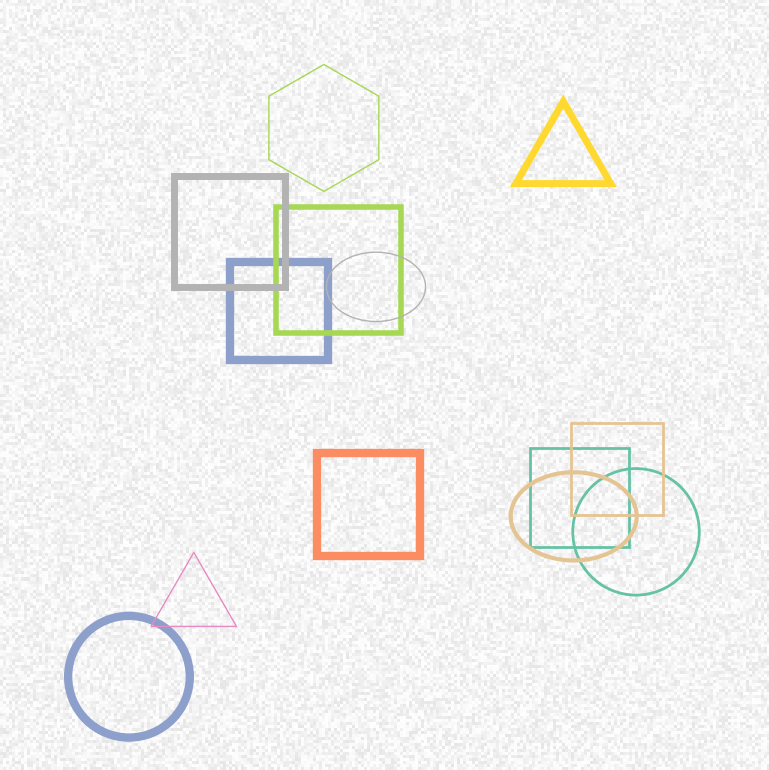[{"shape": "circle", "thickness": 1, "radius": 0.41, "center": [0.826, 0.309]}, {"shape": "square", "thickness": 1, "radius": 0.32, "center": [0.752, 0.354]}, {"shape": "square", "thickness": 3, "radius": 0.33, "center": [0.479, 0.345]}, {"shape": "circle", "thickness": 3, "radius": 0.4, "center": [0.168, 0.121]}, {"shape": "square", "thickness": 3, "radius": 0.32, "center": [0.362, 0.596]}, {"shape": "triangle", "thickness": 0.5, "radius": 0.32, "center": [0.252, 0.218]}, {"shape": "square", "thickness": 2, "radius": 0.41, "center": [0.44, 0.649]}, {"shape": "hexagon", "thickness": 0.5, "radius": 0.41, "center": [0.421, 0.834]}, {"shape": "triangle", "thickness": 2.5, "radius": 0.36, "center": [0.732, 0.797]}, {"shape": "square", "thickness": 1, "radius": 0.3, "center": [0.801, 0.391]}, {"shape": "oval", "thickness": 1.5, "radius": 0.41, "center": [0.745, 0.329]}, {"shape": "oval", "thickness": 0.5, "radius": 0.32, "center": [0.488, 0.627]}, {"shape": "square", "thickness": 2.5, "radius": 0.36, "center": [0.298, 0.699]}]